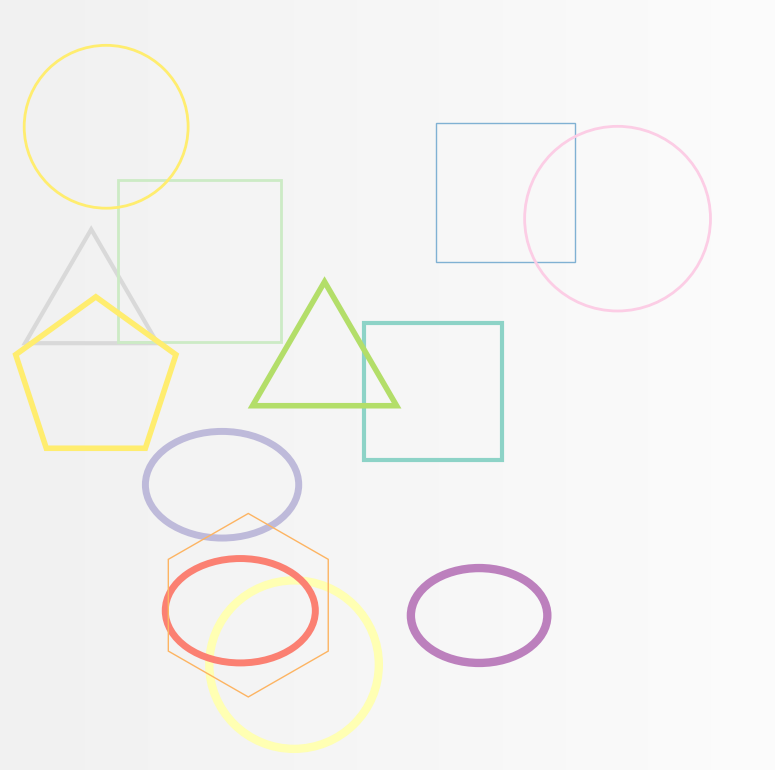[{"shape": "square", "thickness": 1.5, "radius": 0.45, "center": [0.559, 0.491]}, {"shape": "circle", "thickness": 3, "radius": 0.55, "center": [0.379, 0.137]}, {"shape": "oval", "thickness": 2.5, "radius": 0.49, "center": [0.287, 0.37]}, {"shape": "oval", "thickness": 2.5, "radius": 0.48, "center": [0.31, 0.207]}, {"shape": "square", "thickness": 0.5, "radius": 0.45, "center": [0.652, 0.75]}, {"shape": "hexagon", "thickness": 0.5, "radius": 0.6, "center": [0.32, 0.214]}, {"shape": "triangle", "thickness": 2, "radius": 0.54, "center": [0.419, 0.527]}, {"shape": "circle", "thickness": 1, "radius": 0.6, "center": [0.797, 0.716]}, {"shape": "triangle", "thickness": 1.5, "radius": 0.49, "center": [0.118, 0.604]}, {"shape": "oval", "thickness": 3, "radius": 0.44, "center": [0.618, 0.201]}, {"shape": "square", "thickness": 1, "radius": 0.53, "center": [0.257, 0.661]}, {"shape": "circle", "thickness": 1, "radius": 0.53, "center": [0.137, 0.835]}, {"shape": "pentagon", "thickness": 2, "radius": 0.54, "center": [0.124, 0.506]}]